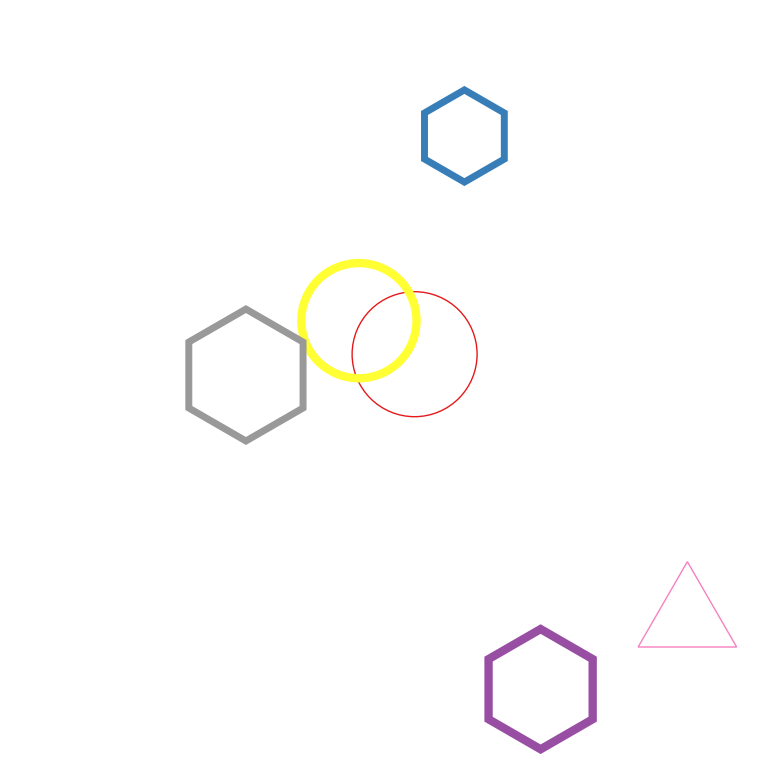[{"shape": "circle", "thickness": 0.5, "radius": 0.41, "center": [0.538, 0.54]}, {"shape": "hexagon", "thickness": 2.5, "radius": 0.3, "center": [0.603, 0.823]}, {"shape": "hexagon", "thickness": 3, "radius": 0.39, "center": [0.702, 0.105]}, {"shape": "circle", "thickness": 3, "radius": 0.37, "center": [0.466, 0.584]}, {"shape": "triangle", "thickness": 0.5, "radius": 0.37, "center": [0.893, 0.197]}, {"shape": "hexagon", "thickness": 2.5, "radius": 0.43, "center": [0.319, 0.513]}]